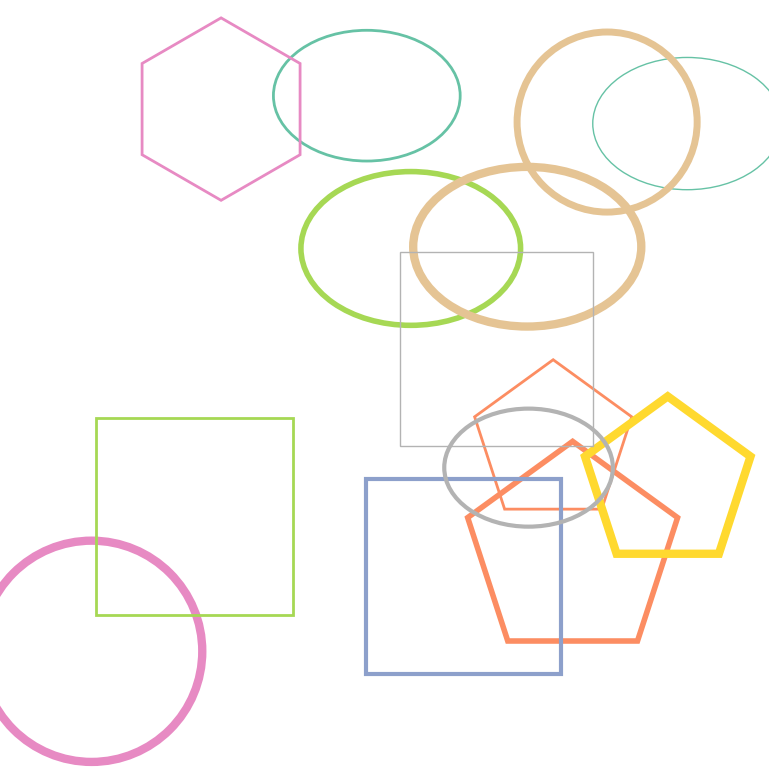[{"shape": "oval", "thickness": 1, "radius": 0.61, "center": [0.476, 0.876]}, {"shape": "oval", "thickness": 0.5, "radius": 0.61, "center": [0.892, 0.84]}, {"shape": "pentagon", "thickness": 1, "radius": 0.54, "center": [0.718, 0.426]}, {"shape": "pentagon", "thickness": 2, "radius": 0.72, "center": [0.744, 0.283]}, {"shape": "square", "thickness": 1.5, "radius": 0.64, "center": [0.602, 0.251]}, {"shape": "circle", "thickness": 3, "radius": 0.72, "center": [0.119, 0.154]}, {"shape": "hexagon", "thickness": 1, "radius": 0.59, "center": [0.287, 0.858]}, {"shape": "square", "thickness": 1, "radius": 0.64, "center": [0.252, 0.329]}, {"shape": "oval", "thickness": 2, "radius": 0.71, "center": [0.533, 0.677]}, {"shape": "pentagon", "thickness": 3, "radius": 0.57, "center": [0.867, 0.372]}, {"shape": "oval", "thickness": 3, "radius": 0.74, "center": [0.685, 0.68]}, {"shape": "circle", "thickness": 2.5, "radius": 0.58, "center": [0.788, 0.841]}, {"shape": "square", "thickness": 0.5, "radius": 0.63, "center": [0.645, 0.546]}, {"shape": "oval", "thickness": 1.5, "radius": 0.55, "center": [0.686, 0.393]}]